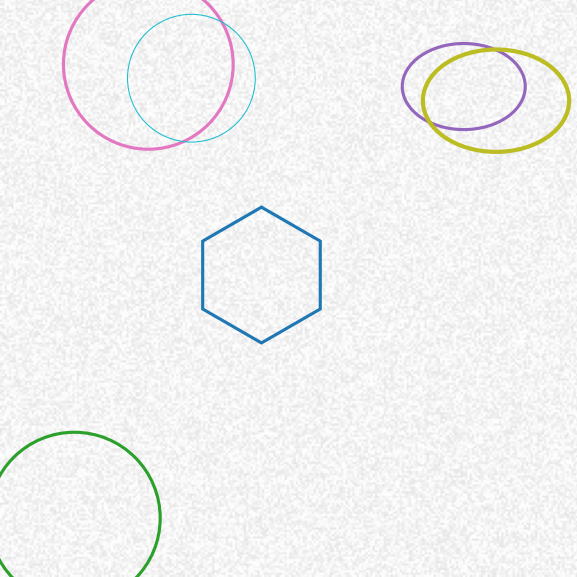[{"shape": "hexagon", "thickness": 1.5, "radius": 0.59, "center": [0.453, 0.523]}, {"shape": "circle", "thickness": 1.5, "radius": 0.74, "center": [0.129, 0.102]}, {"shape": "oval", "thickness": 1.5, "radius": 0.53, "center": [0.803, 0.849]}, {"shape": "circle", "thickness": 1.5, "radius": 0.73, "center": [0.257, 0.888]}, {"shape": "oval", "thickness": 2, "radius": 0.63, "center": [0.859, 0.825]}, {"shape": "circle", "thickness": 0.5, "radius": 0.55, "center": [0.331, 0.864]}]